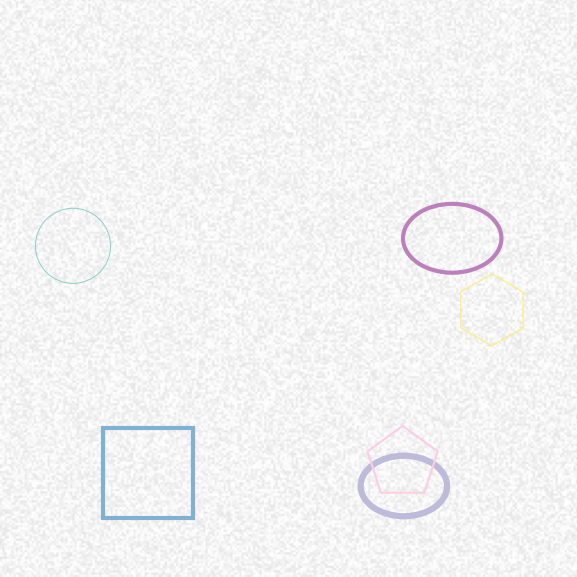[{"shape": "circle", "thickness": 0.5, "radius": 0.33, "center": [0.126, 0.573]}, {"shape": "oval", "thickness": 3, "radius": 0.37, "center": [0.699, 0.158]}, {"shape": "square", "thickness": 2, "radius": 0.39, "center": [0.257, 0.18]}, {"shape": "pentagon", "thickness": 1, "radius": 0.32, "center": [0.697, 0.198]}, {"shape": "oval", "thickness": 2, "radius": 0.43, "center": [0.783, 0.587]}, {"shape": "hexagon", "thickness": 0.5, "radius": 0.31, "center": [0.852, 0.463]}]